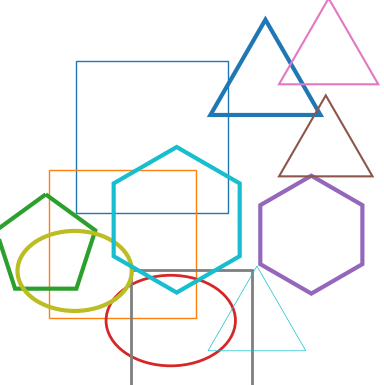[{"shape": "triangle", "thickness": 3, "radius": 0.82, "center": [0.689, 0.784]}, {"shape": "square", "thickness": 1, "radius": 0.99, "center": [0.394, 0.644]}, {"shape": "square", "thickness": 1, "radius": 0.96, "center": [0.317, 0.366]}, {"shape": "pentagon", "thickness": 3, "radius": 0.68, "center": [0.119, 0.36]}, {"shape": "oval", "thickness": 2, "radius": 0.84, "center": [0.443, 0.167]}, {"shape": "hexagon", "thickness": 3, "radius": 0.77, "center": [0.809, 0.391]}, {"shape": "triangle", "thickness": 1.5, "radius": 0.7, "center": [0.846, 0.612]}, {"shape": "triangle", "thickness": 1.5, "radius": 0.74, "center": [0.854, 0.855]}, {"shape": "square", "thickness": 2, "radius": 0.79, "center": [0.496, 0.141]}, {"shape": "oval", "thickness": 3, "radius": 0.74, "center": [0.194, 0.296]}, {"shape": "triangle", "thickness": 0.5, "radius": 0.73, "center": [0.667, 0.162]}, {"shape": "hexagon", "thickness": 3, "radius": 0.95, "center": [0.459, 0.429]}]